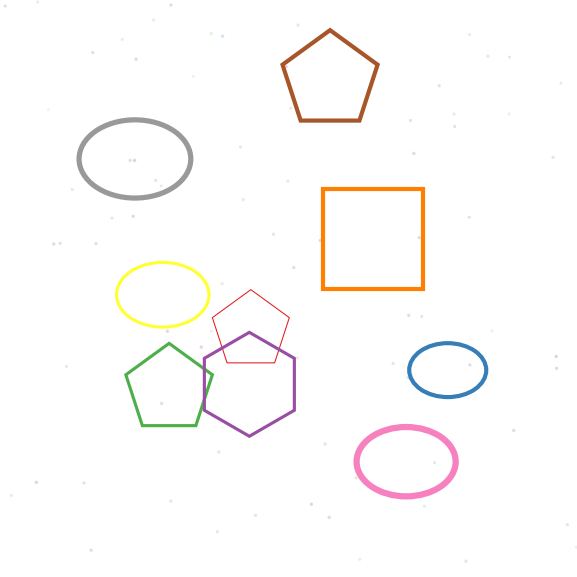[{"shape": "pentagon", "thickness": 0.5, "radius": 0.35, "center": [0.434, 0.427]}, {"shape": "oval", "thickness": 2, "radius": 0.33, "center": [0.775, 0.358]}, {"shape": "pentagon", "thickness": 1.5, "radius": 0.39, "center": [0.293, 0.326]}, {"shape": "hexagon", "thickness": 1.5, "radius": 0.45, "center": [0.432, 0.334]}, {"shape": "square", "thickness": 2, "radius": 0.43, "center": [0.646, 0.585]}, {"shape": "oval", "thickness": 1.5, "radius": 0.4, "center": [0.282, 0.489]}, {"shape": "pentagon", "thickness": 2, "radius": 0.43, "center": [0.572, 0.86]}, {"shape": "oval", "thickness": 3, "radius": 0.43, "center": [0.703, 0.2]}, {"shape": "oval", "thickness": 2.5, "radius": 0.48, "center": [0.234, 0.724]}]